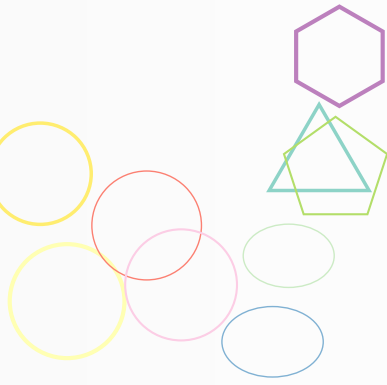[{"shape": "triangle", "thickness": 2.5, "radius": 0.74, "center": [0.823, 0.58]}, {"shape": "circle", "thickness": 3, "radius": 0.74, "center": [0.173, 0.218]}, {"shape": "circle", "thickness": 1, "radius": 0.71, "center": [0.378, 0.414]}, {"shape": "oval", "thickness": 1, "radius": 0.65, "center": [0.703, 0.112]}, {"shape": "pentagon", "thickness": 1.5, "radius": 0.7, "center": [0.866, 0.557]}, {"shape": "circle", "thickness": 1.5, "radius": 0.72, "center": [0.467, 0.26]}, {"shape": "hexagon", "thickness": 3, "radius": 0.64, "center": [0.876, 0.854]}, {"shape": "oval", "thickness": 1, "radius": 0.59, "center": [0.745, 0.336]}, {"shape": "circle", "thickness": 2.5, "radius": 0.66, "center": [0.104, 0.549]}]